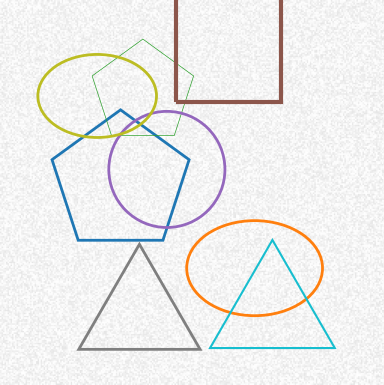[{"shape": "pentagon", "thickness": 2, "radius": 0.94, "center": [0.313, 0.527]}, {"shape": "oval", "thickness": 2, "radius": 0.88, "center": [0.661, 0.303]}, {"shape": "pentagon", "thickness": 0.5, "radius": 0.69, "center": [0.371, 0.76]}, {"shape": "circle", "thickness": 2, "radius": 0.75, "center": [0.433, 0.56]}, {"shape": "square", "thickness": 3, "radius": 0.68, "center": [0.593, 0.871]}, {"shape": "triangle", "thickness": 2, "radius": 0.91, "center": [0.362, 0.184]}, {"shape": "oval", "thickness": 2, "radius": 0.77, "center": [0.252, 0.751]}, {"shape": "triangle", "thickness": 1.5, "radius": 0.94, "center": [0.708, 0.19]}]